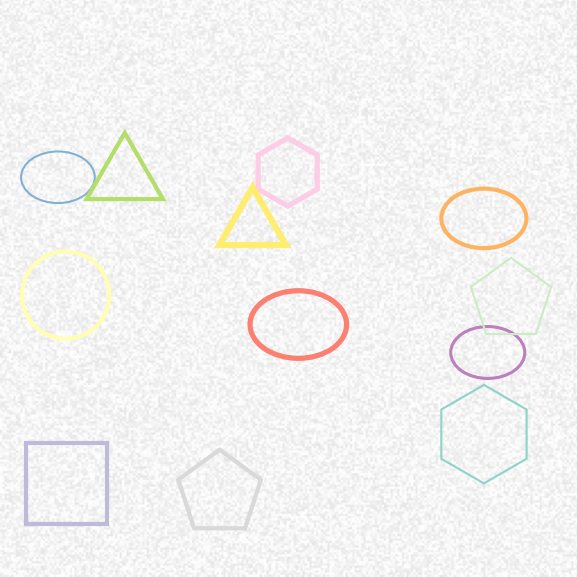[{"shape": "hexagon", "thickness": 1, "radius": 0.43, "center": [0.838, 0.247]}, {"shape": "circle", "thickness": 2, "radius": 0.38, "center": [0.114, 0.488]}, {"shape": "square", "thickness": 2, "radius": 0.35, "center": [0.115, 0.162]}, {"shape": "oval", "thickness": 2.5, "radius": 0.42, "center": [0.517, 0.437]}, {"shape": "oval", "thickness": 1, "radius": 0.32, "center": [0.1, 0.692]}, {"shape": "oval", "thickness": 2, "radius": 0.37, "center": [0.838, 0.621]}, {"shape": "triangle", "thickness": 2, "radius": 0.38, "center": [0.216, 0.693]}, {"shape": "hexagon", "thickness": 2.5, "radius": 0.3, "center": [0.498, 0.701]}, {"shape": "pentagon", "thickness": 2, "radius": 0.38, "center": [0.38, 0.145]}, {"shape": "oval", "thickness": 1.5, "radius": 0.32, "center": [0.845, 0.389]}, {"shape": "pentagon", "thickness": 1, "radius": 0.37, "center": [0.885, 0.48]}, {"shape": "triangle", "thickness": 3, "radius": 0.33, "center": [0.437, 0.608]}]